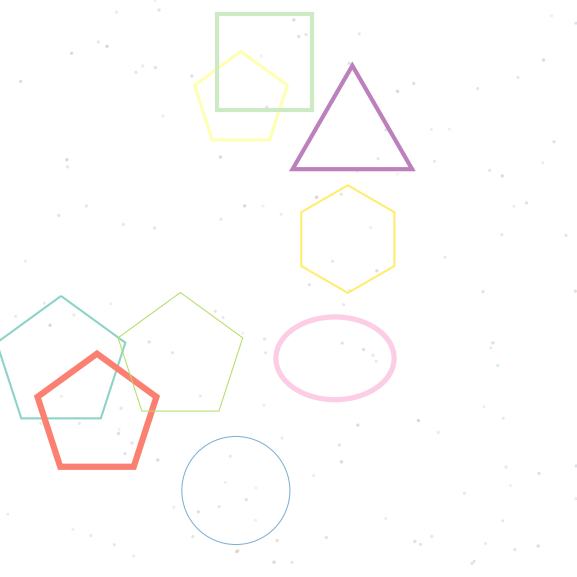[{"shape": "pentagon", "thickness": 1, "radius": 0.59, "center": [0.106, 0.369]}, {"shape": "pentagon", "thickness": 1.5, "radius": 0.42, "center": [0.417, 0.825]}, {"shape": "pentagon", "thickness": 3, "radius": 0.54, "center": [0.168, 0.278]}, {"shape": "circle", "thickness": 0.5, "radius": 0.47, "center": [0.408, 0.15]}, {"shape": "pentagon", "thickness": 0.5, "radius": 0.57, "center": [0.312, 0.379]}, {"shape": "oval", "thickness": 2.5, "radius": 0.51, "center": [0.58, 0.379]}, {"shape": "triangle", "thickness": 2, "radius": 0.6, "center": [0.61, 0.766]}, {"shape": "square", "thickness": 2, "radius": 0.42, "center": [0.458, 0.892]}, {"shape": "hexagon", "thickness": 1, "radius": 0.47, "center": [0.602, 0.585]}]